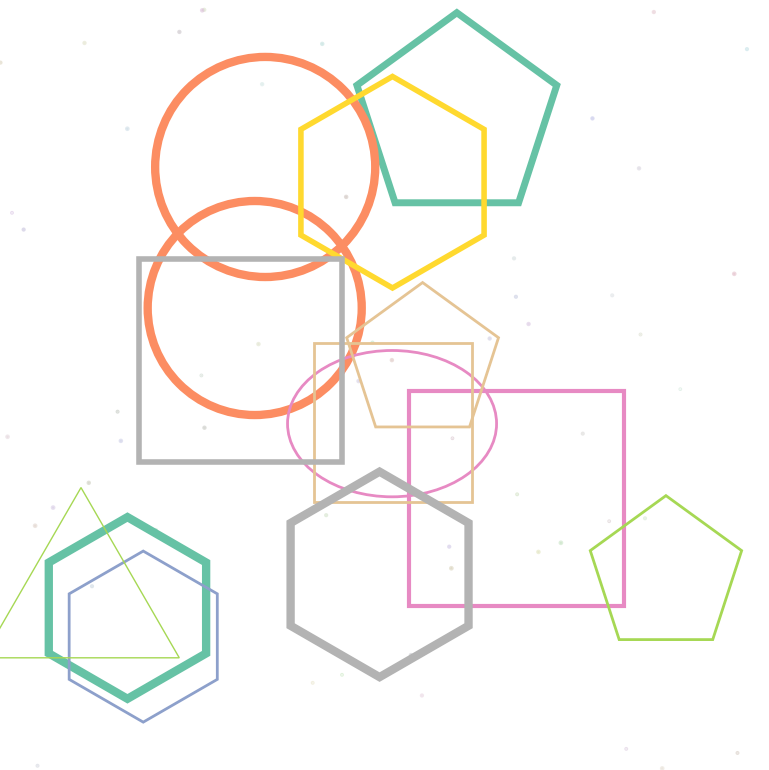[{"shape": "hexagon", "thickness": 3, "radius": 0.59, "center": [0.166, 0.21]}, {"shape": "pentagon", "thickness": 2.5, "radius": 0.68, "center": [0.593, 0.847]}, {"shape": "circle", "thickness": 3, "radius": 0.71, "center": [0.344, 0.783]}, {"shape": "circle", "thickness": 3, "radius": 0.69, "center": [0.331, 0.6]}, {"shape": "hexagon", "thickness": 1, "radius": 0.56, "center": [0.186, 0.173]}, {"shape": "square", "thickness": 1.5, "radius": 0.7, "center": [0.67, 0.352]}, {"shape": "oval", "thickness": 1, "radius": 0.68, "center": [0.509, 0.45]}, {"shape": "triangle", "thickness": 0.5, "radius": 0.74, "center": [0.105, 0.219]}, {"shape": "pentagon", "thickness": 1, "radius": 0.52, "center": [0.865, 0.253]}, {"shape": "hexagon", "thickness": 2, "radius": 0.69, "center": [0.51, 0.763]}, {"shape": "square", "thickness": 1, "radius": 0.52, "center": [0.51, 0.451]}, {"shape": "pentagon", "thickness": 1, "radius": 0.52, "center": [0.549, 0.529]}, {"shape": "hexagon", "thickness": 3, "radius": 0.67, "center": [0.493, 0.254]}, {"shape": "square", "thickness": 2, "radius": 0.66, "center": [0.312, 0.532]}]